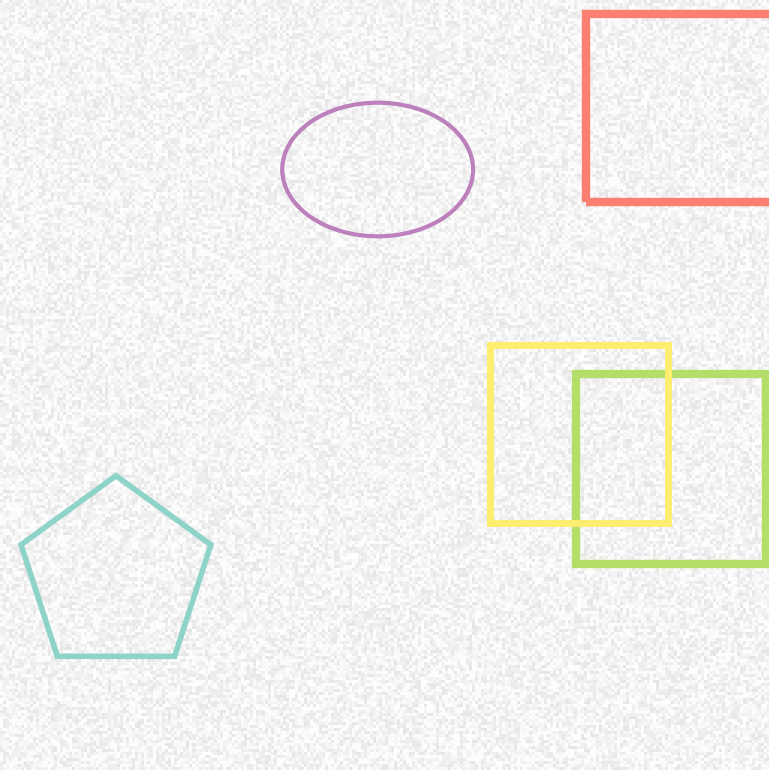[{"shape": "pentagon", "thickness": 2, "radius": 0.65, "center": [0.151, 0.253]}, {"shape": "square", "thickness": 3, "radius": 0.61, "center": [0.883, 0.86]}, {"shape": "square", "thickness": 3, "radius": 0.62, "center": [0.872, 0.391]}, {"shape": "oval", "thickness": 1.5, "radius": 0.62, "center": [0.49, 0.78]}, {"shape": "square", "thickness": 2.5, "radius": 0.58, "center": [0.752, 0.437]}]